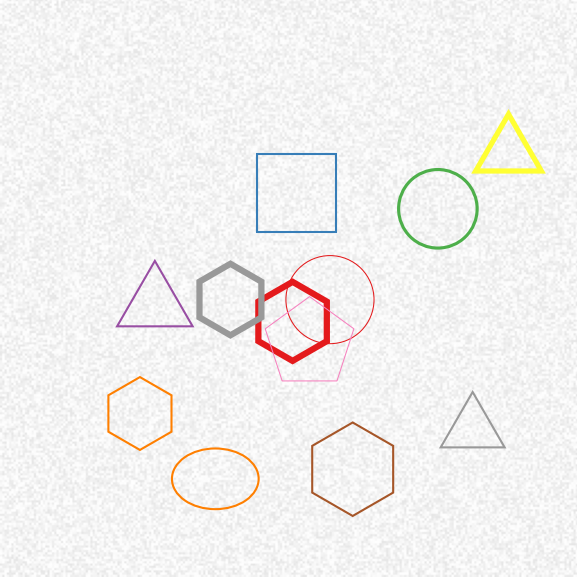[{"shape": "hexagon", "thickness": 3, "radius": 0.34, "center": [0.507, 0.443]}, {"shape": "circle", "thickness": 0.5, "radius": 0.38, "center": [0.571, 0.48]}, {"shape": "square", "thickness": 1, "radius": 0.34, "center": [0.513, 0.665]}, {"shape": "circle", "thickness": 1.5, "radius": 0.34, "center": [0.758, 0.638]}, {"shape": "triangle", "thickness": 1, "radius": 0.38, "center": [0.268, 0.472]}, {"shape": "hexagon", "thickness": 1, "radius": 0.32, "center": [0.242, 0.283]}, {"shape": "oval", "thickness": 1, "radius": 0.38, "center": [0.373, 0.17]}, {"shape": "triangle", "thickness": 2.5, "radius": 0.33, "center": [0.881, 0.736]}, {"shape": "hexagon", "thickness": 1, "radius": 0.4, "center": [0.611, 0.187]}, {"shape": "pentagon", "thickness": 0.5, "radius": 0.4, "center": [0.536, 0.405]}, {"shape": "triangle", "thickness": 1, "radius": 0.32, "center": [0.818, 0.256]}, {"shape": "hexagon", "thickness": 3, "radius": 0.31, "center": [0.399, 0.48]}]